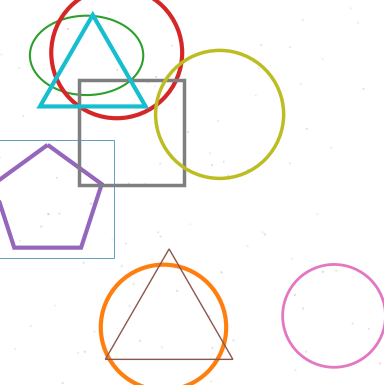[{"shape": "square", "thickness": 0.5, "radius": 0.76, "center": [0.142, 0.484]}, {"shape": "circle", "thickness": 3, "radius": 0.81, "center": [0.425, 0.15]}, {"shape": "oval", "thickness": 1.5, "radius": 0.74, "center": [0.225, 0.856]}, {"shape": "circle", "thickness": 3, "radius": 0.85, "center": [0.303, 0.863]}, {"shape": "pentagon", "thickness": 3, "radius": 0.74, "center": [0.124, 0.476]}, {"shape": "triangle", "thickness": 1, "radius": 0.96, "center": [0.439, 0.162]}, {"shape": "circle", "thickness": 2, "radius": 0.67, "center": [0.868, 0.18]}, {"shape": "square", "thickness": 2.5, "radius": 0.68, "center": [0.341, 0.655]}, {"shape": "circle", "thickness": 2.5, "radius": 0.83, "center": [0.57, 0.703]}, {"shape": "triangle", "thickness": 3, "radius": 0.79, "center": [0.241, 0.803]}]